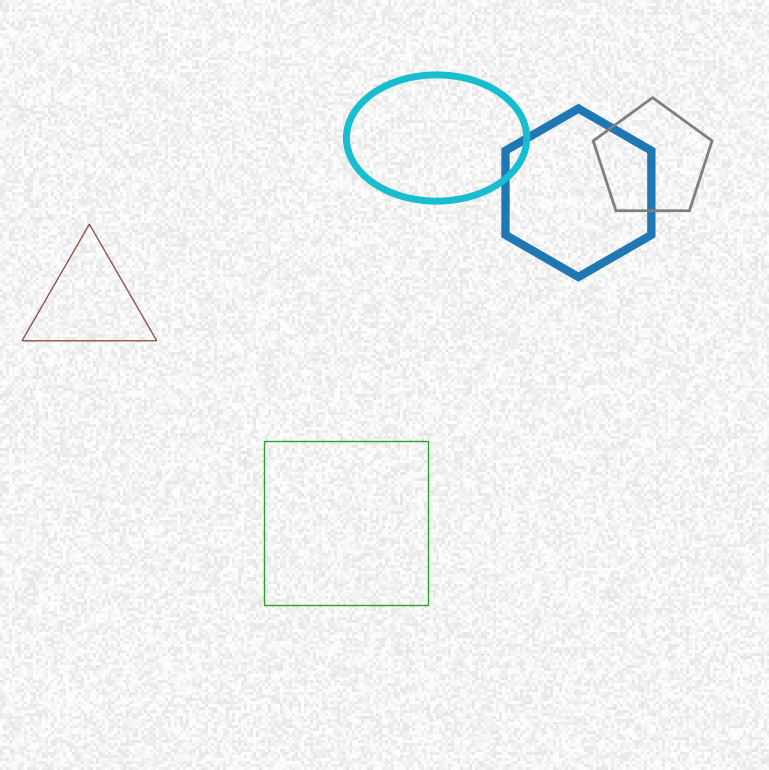[{"shape": "hexagon", "thickness": 3, "radius": 0.55, "center": [0.751, 0.75]}, {"shape": "square", "thickness": 0.5, "radius": 0.53, "center": [0.449, 0.32]}, {"shape": "triangle", "thickness": 0.5, "radius": 0.5, "center": [0.116, 0.608]}, {"shape": "pentagon", "thickness": 1, "radius": 0.41, "center": [0.848, 0.792]}, {"shape": "oval", "thickness": 2.5, "radius": 0.59, "center": [0.567, 0.821]}]